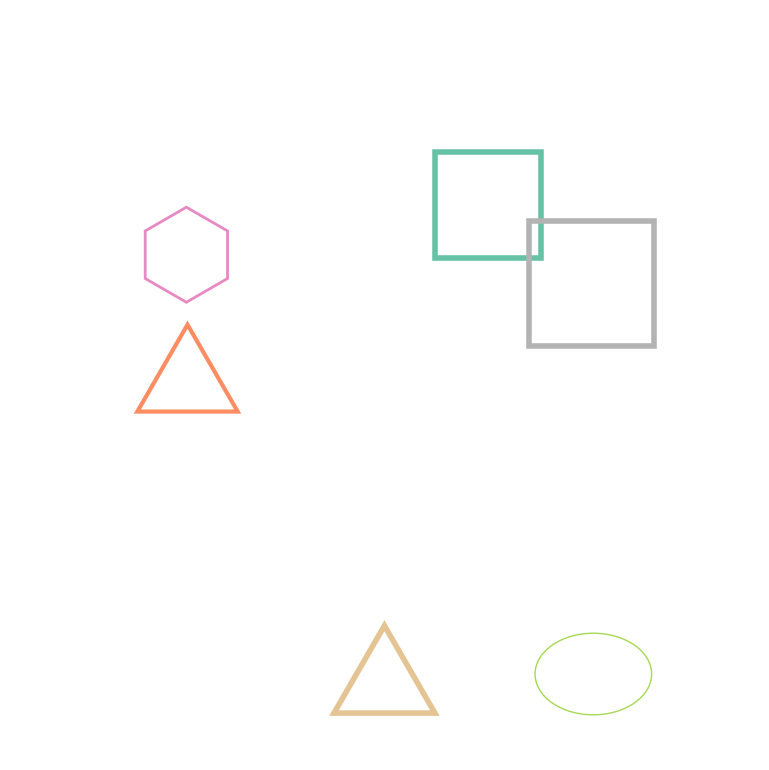[{"shape": "square", "thickness": 2, "radius": 0.34, "center": [0.633, 0.734]}, {"shape": "triangle", "thickness": 1.5, "radius": 0.38, "center": [0.244, 0.503]}, {"shape": "hexagon", "thickness": 1, "radius": 0.31, "center": [0.242, 0.669]}, {"shape": "oval", "thickness": 0.5, "radius": 0.38, "center": [0.771, 0.125]}, {"shape": "triangle", "thickness": 2, "radius": 0.38, "center": [0.499, 0.112]}, {"shape": "square", "thickness": 2, "radius": 0.41, "center": [0.769, 0.632]}]